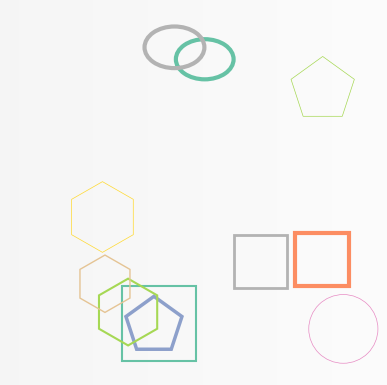[{"shape": "oval", "thickness": 3, "radius": 0.37, "center": [0.528, 0.846]}, {"shape": "square", "thickness": 1.5, "radius": 0.48, "center": [0.41, 0.16]}, {"shape": "square", "thickness": 3, "radius": 0.34, "center": [0.831, 0.325]}, {"shape": "pentagon", "thickness": 2.5, "radius": 0.38, "center": [0.397, 0.154]}, {"shape": "circle", "thickness": 0.5, "radius": 0.45, "center": [0.886, 0.146]}, {"shape": "pentagon", "thickness": 0.5, "radius": 0.43, "center": [0.833, 0.767]}, {"shape": "hexagon", "thickness": 1.5, "radius": 0.43, "center": [0.331, 0.189]}, {"shape": "hexagon", "thickness": 0.5, "radius": 0.46, "center": [0.264, 0.436]}, {"shape": "hexagon", "thickness": 1, "radius": 0.37, "center": [0.271, 0.263]}, {"shape": "square", "thickness": 2, "radius": 0.34, "center": [0.672, 0.32]}, {"shape": "oval", "thickness": 3, "radius": 0.39, "center": [0.45, 0.877]}]